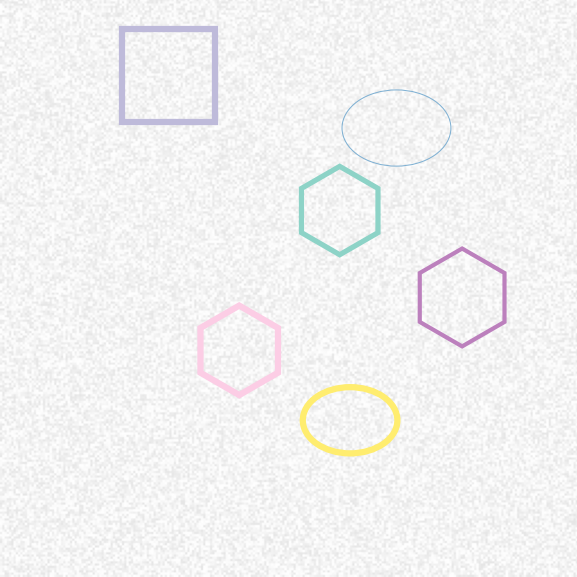[{"shape": "hexagon", "thickness": 2.5, "radius": 0.38, "center": [0.588, 0.635]}, {"shape": "square", "thickness": 3, "radius": 0.4, "center": [0.292, 0.868]}, {"shape": "oval", "thickness": 0.5, "radius": 0.47, "center": [0.687, 0.777]}, {"shape": "hexagon", "thickness": 3, "radius": 0.39, "center": [0.414, 0.393]}, {"shape": "hexagon", "thickness": 2, "radius": 0.42, "center": [0.8, 0.484]}, {"shape": "oval", "thickness": 3, "radius": 0.41, "center": [0.606, 0.271]}]